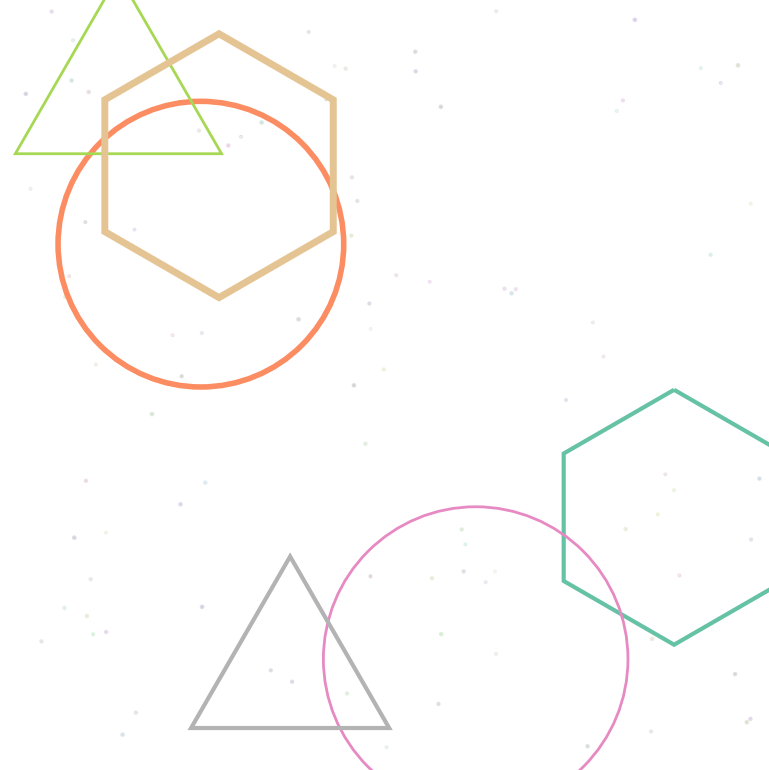[{"shape": "hexagon", "thickness": 1.5, "radius": 0.83, "center": [0.875, 0.328]}, {"shape": "circle", "thickness": 2, "radius": 0.93, "center": [0.261, 0.683]}, {"shape": "circle", "thickness": 1, "radius": 0.99, "center": [0.618, 0.144]}, {"shape": "triangle", "thickness": 1, "radius": 0.77, "center": [0.154, 0.878]}, {"shape": "hexagon", "thickness": 2.5, "radius": 0.86, "center": [0.284, 0.785]}, {"shape": "triangle", "thickness": 1.5, "radius": 0.74, "center": [0.377, 0.129]}]